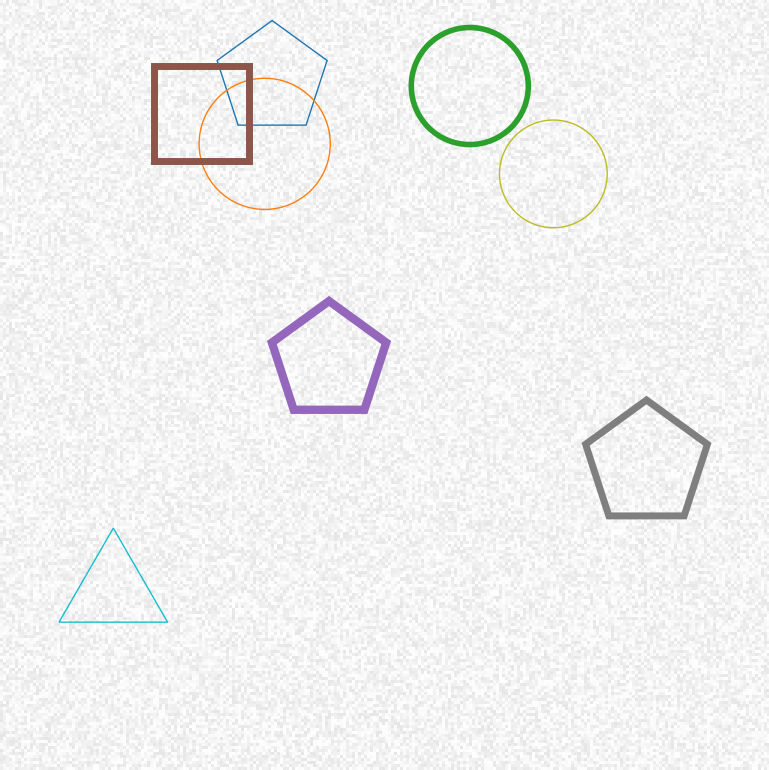[{"shape": "pentagon", "thickness": 0.5, "radius": 0.38, "center": [0.353, 0.898]}, {"shape": "circle", "thickness": 0.5, "radius": 0.43, "center": [0.344, 0.813]}, {"shape": "circle", "thickness": 2, "radius": 0.38, "center": [0.61, 0.888]}, {"shape": "pentagon", "thickness": 3, "radius": 0.39, "center": [0.427, 0.531]}, {"shape": "square", "thickness": 2.5, "radius": 0.31, "center": [0.261, 0.853]}, {"shape": "pentagon", "thickness": 2.5, "radius": 0.42, "center": [0.84, 0.397]}, {"shape": "circle", "thickness": 0.5, "radius": 0.35, "center": [0.719, 0.774]}, {"shape": "triangle", "thickness": 0.5, "radius": 0.41, "center": [0.147, 0.233]}]